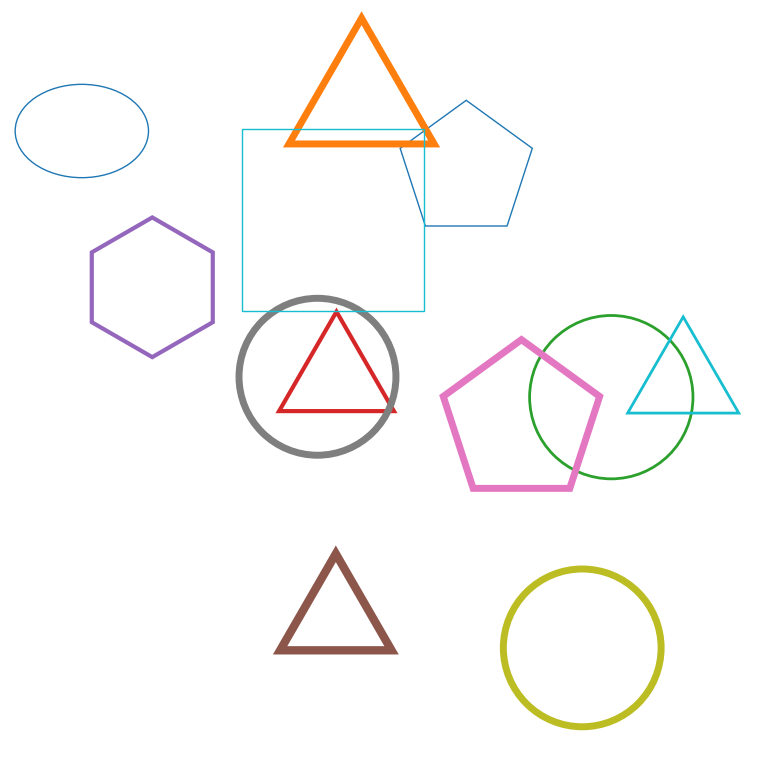[{"shape": "pentagon", "thickness": 0.5, "radius": 0.45, "center": [0.605, 0.779]}, {"shape": "oval", "thickness": 0.5, "radius": 0.43, "center": [0.106, 0.83]}, {"shape": "triangle", "thickness": 2.5, "radius": 0.54, "center": [0.47, 0.867]}, {"shape": "circle", "thickness": 1, "radius": 0.53, "center": [0.794, 0.484]}, {"shape": "triangle", "thickness": 1.5, "radius": 0.43, "center": [0.437, 0.509]}, {"shape": "hexagon", "thickness": 1.5, "radius": 0.45, "center": [0.198, 0.627]}, {"shape": "triangle", "thickness": 3, "radius": 0.42, "center": [0.436, 0.197]}, {"shape": "pentagon", "thickness": 2.5, "radius": 0.53, "center": [0.677, 0.452]}, {"shape": "circle", "thickness": 2.5, "radius": 0.51, "center": [0.412, 0.511]}, {"shape": "circle", "thickness": 2.5, "radius": 0.51, "center": [0.756, 0.159]}, {"shape": "square", "thickness": 0.5, "radius": 0.59, "center": [0.432, 0.714]}, {"shape": "triangle", "thickness": 1, "radius": 0.42, "center": [0.887, 0.505]}]